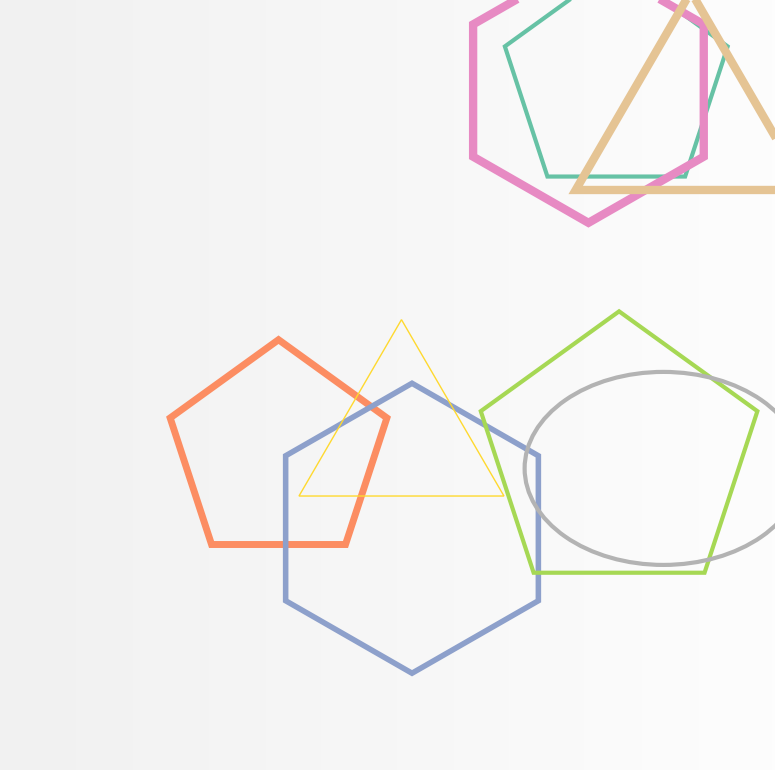[{"shape": "pentagon", "thickness": 1.5, "radius": 0.76, "center": [0.795, 0.893]}, {"shape": "pentagon", "thickness": 2.5, "radius": 0.74, "center": [0.359, 0.412]}, {"shape": "hexagon", "thickness": 2, "radius": 0.94, "center": [0.532, 0.314]}, {"shape": "hexagon", "thickness": 3, "radius": 0.86, "center": [0.759, 0.882]}, {"shape": "pentagon", "thickness": 1.5, "radius": 0.94, "center": [0.799, 0.408]}, {"shape": "triangle", "thickness": 0.5, "radius": 0.76, "center": [0.518, 0.432]}, {"shape": "triangle", "thickness": 3, "radius": 0.86, "center": [0.891, 0.839]}, {"shape": "oval", "thickness": 1.5, "radius": 0.9, "center": [0.856, 0.392]}]